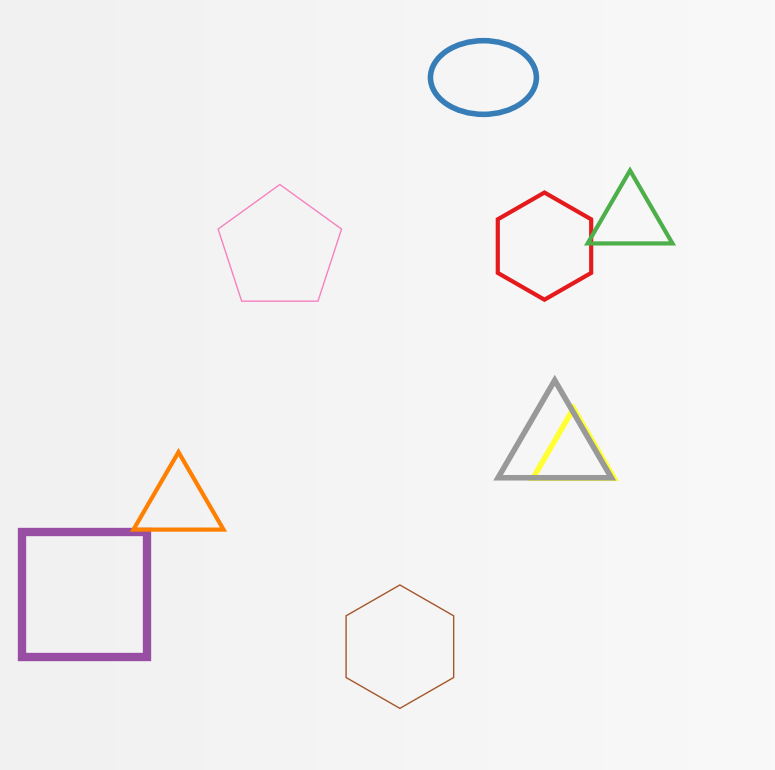[{"shape": "hexagon", "thickness": 1.5, "radius": 0.35, "center": [0.703, 0.68]}, {"shape": "oval", "thickness": 2, "radius": 0.34, "center": [0.624, 0.899]}, {"shape": "triangle", "thickness": 1.5, "radius": 0.32, "center": [0.813, 0.715]}, {"shape": "square", "thickness": 3, "radius": 0.41, "center": [0.109, 0.228]}, {"shape": "triangle", "thickness": 1.5, "radius": 0.34, "center": [0.23, 0.346]}, {"shape": "triangle", "thickness": 2, "radius": 0.3, "center": [0.74, 0.409]}, {"shape": "hexagon", "thickness": 0.5, "radius": 0.4, "center": [0.516, 0.16]}, {"shape": "pentagon", "thickness": 0.5, "radius": 0.42, "center": [0.361, 0.677]}, {"shape": "triangle", "thickness": 2, "radius": 0.42, "center": [0.716, 0.422]}]